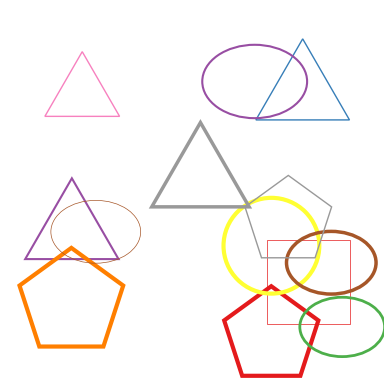[{"shape": "square", "thickness": 0.5, "radius": 0.54, "center": [0.802, 0.267]}, {"shape": "pentagon", "thickness": 3, "radius": 0.64, "center": [0.705, 0.128]}, {"shape": "triangle", "thickness": 1, "radius": 0.7, "center": [0.786, 0.759]}, {"shape": "oval", "thickness": 2, "radius": 0.55, "center": [0.889, 0.151]}, {"shape": "oval", "thickness": 1.5, "radius": 0.68, "center": [0.662, 0.788]}, {"shape": "triangle", "thickness": 1.5, "radius": 0.7, "center": [0.187, 0.397]}, {"shape": "pentagon", "thickness": 3, "radius": 0.71, "center": [0.185, 0.214]}, {"shape": "circle", "thickness": 3, "radius": 0.62, "center": [0.705, 0.362]}, {"shape": "oval", "thickness": 2.5, "radius": 0.58, "center": [0.86, 0.318]}, {"shape": "oval", "thickness": 0.5, "radius": 0.58, "center": [0.249, 0.398]}, {"shape": "triangle", "thickness": 1, "radius": 0.56, "center": [0.214, 0.754]}, {"shape": "pentagon", "thickness": 1, "radius": 0.59, "center": [0.749, 0.426]}, {"shape": "triangle", "thickness": 2.5, "radius": 0.73, "center": [0.521, 0.536]}]